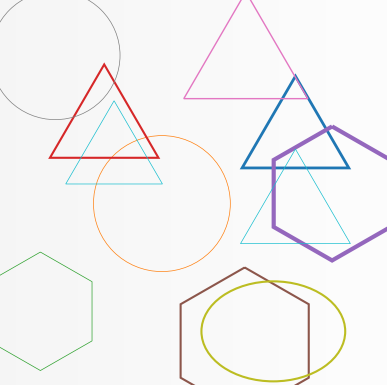[{"shape": "triangle", "thickness": 2, "radius": 0.79, "center": [0.762, 0.643]}, {"shape": "circle", "thickness": 0.5, "radius": 0.88, "center": [0.418, 0.471]}, {"shape": "hexagon", "thickness": 0.5, "radius": 0.77, "center": [0.104, 0.191]}, {"shape": "triangle", "thickness": 1.5, "radius": 0.81, "center": [0.269, 0.671]}, {"shape": "hexagon", "thickness": 3, "radius": 0.87, "center": [0.857, 0.498]}, {"shape": "hexagon", "thickness": 1.5, "radius": 0.95, "center": [0.631, 0.114]}, {"shape": "triangle", "thickness": 1, "radius": 0.92, "center": [0.634, 0.836]}, {"shape": "circle", "thickness": 0.5, "radius": 0.83, "center": [0.143, 0.856]}, {"shape": "oval", "thickness": 1.5, "radius": 0.93, "center": [0.705, 0.139]}, {"shape": "triangle", "thickness": 0.5, "radius": 0.72, "center": [0.294, 0.594]}, {"shape": "triangle", "thickness": 0.5, "radius": 0.82, "center": [0.762, 0.449]}]